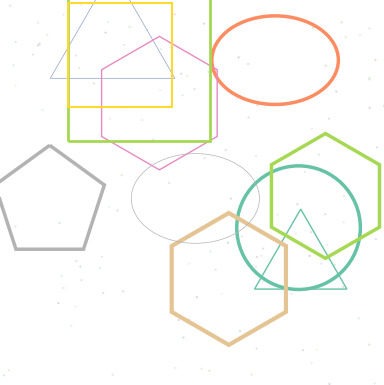[{"shape": "circle", "thickness": 2.5, "radius": 0.8, "center": [0.775, 0.409]}, {"shape": "triangle", "thickness": 1, "radius": 0.69, "center": [0.781, 0.318]}, {"shape": "oval", "thickness": 2.5, "radius": 0.82, "center": [0.715, 0.844]}, {"shape": "triangle", "thickness": 0.5, "radius": 0.93, "center": [0.292, 0.89]}, {"shape": "hexagon", "thickness": 1, "radius": 0.87, "center": [0.414, 0.732]}, {"shape": "square", "thickness": 2, "radius": 0.92, "center": [0.361, 0.819]}, {"shape": "hexagon", "thickness": 2.5, "radius": 0.81, "center": [0.845, 0.491]}, {"shape": "square", "thickness": 1.5, "radius": 0.68, "center": [0.313, 0.858]}, {"shape": "hexagon", "thickness": 3, "radius": 0.86, "center": [0.594, 0.275]}, {"shape": "oval", "thickness": 0.5, "radius": 0.83, "center": [0.507, 0.485]}, {"shape": "pentagon", "thickness": 2.5, "radius": 0.75, "center": [0.129, 0.473]}]